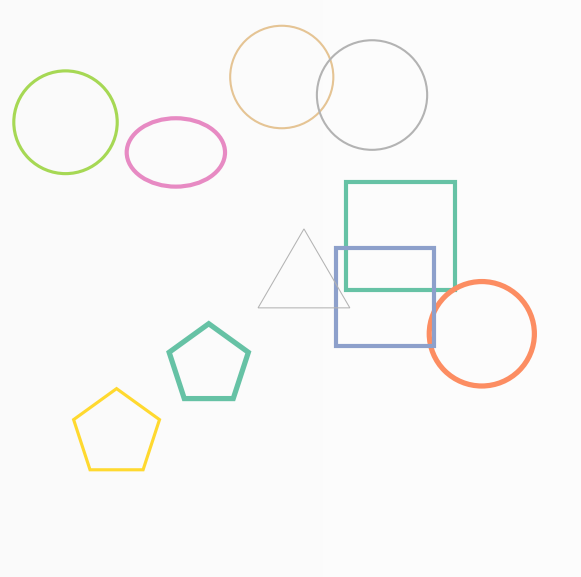[{"shape": "pentagon", "thickness": 2.5, "radius": 0.36, "center": [0.359, 0.367]}, {"shape": "square", "thickness": 2, "radius": 0.47, "center": [0.689, 0.591]}, {"shape": "circle", "thickness": 2.5, "radius": 0.45, "center": [0.829, 0.421]}, {"shape": "square", "thickness": 2, "radius": 0.42, "center": [0.662, 0.485]}, {"shape": "oval", "thickness": 2, "radius": 0.42, "center": [0.303, 0.735]}, {"shape": "circle", "thickness": 1.5, "radius": 0.44, "center": [0.113, 0.787]}, {"shape": "pentagon", "thickness": 1.5, "radius": 0.39, "center": [0.201, 0.248]}, {"shape": "circle", "thickness": 1, "radius": 0.44, "center": [0.485, 0.866]}, {"shape": "triangle", "thickness": 0.5, "radius": 0.46, "center": [0.523, 0.512]}, {"shape": "circle", "thickness": 1, "radius": 0.47, "center": [0.64, 0.835]}]